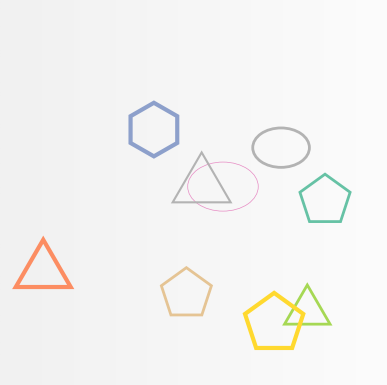[{"shape": "pentagon", "thickness": 2, "radius": 0.34, "center": [0.839, 0.48]}, {"shape": "triangle", "thickness": 3, "radius": 0.41, "center": [0.112, 0.295]}, {"shape": "hexagon", "thickness": 3, "radius": 0.35, "center": [0.397, 0.663]}, {"shape": "oval", "thickness": 0.5, "radius": 0.46, "center": [0.575, 0.515]}, {"shape": "triangle", "thickness": 2, "radius": 0.34, "center": [0.793, 0.192]}, {"shape": "pentagon", "thickness": 3, "radius": 0.4, "center": [0.707, 0.16]}, {"shape": "pentagon", "thickness": 2, "radius": 0.34, "center": [0.481, 0.237]}, {"shape": "oval", "thickness": 2, "radius": 0.37, "center": [0.725, 0.616]}, {"shape": "triangle", "thickness": 1.5, "radius": 0.43, "center": [0.52, 0.518]}]